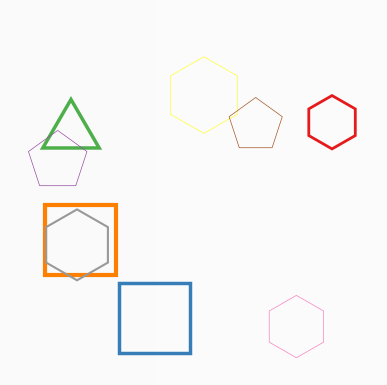[{"shape": "hexagon", "thickness": 2, "radius": 0.35, "center": [0.857, 0.683]}, {"shape": "square", "thickness": 2.5, "radius": 0.46, "center": [0.4, 0.174]}, {"shape": "triangle", "thickness": 2.5, "radius": 0.42, "center": [0.183, 0.658]}, {"shape": "pentagon", "thickness": 0.5, "radius": 0.4, "center": [0.149, 0.582]}, {"shape": "square", "thickness": 3, "radius": 0.45, "center": [0.208, 0.377]}, {"shape": "hexagon", "thickness": 0.5, "radius": 0.5, "center": [0.526, 0.753]}, {"shape": "pentagon", "thickness": 0.5, "radius": 0.36, "center": [0.66, 0.675]}, {"shape": "hexagon", "thickness": 0.5, "radius": 0.4, "center": [0.765, 0.152]}, {"shape": "hexagon", "thickness": 1.5, "radius": 0.46, "center": [0.199, 0.364]}]